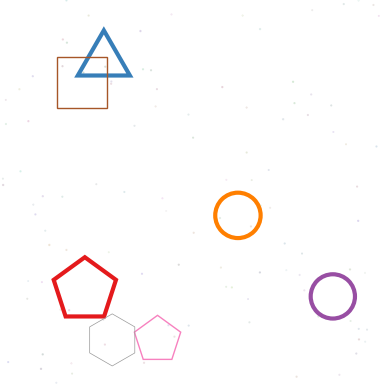[{"shape": "pentagon", "thickness": 3, "radius": 0.43, "center": [0.22, 0.247]}, {"shape": "triangle", "thickness": 3, "radius": 0.39, "center": [0.27, 0.843]}, {"shape": "circle", "thickness": 3, "radius": 0.29, "center": [0.864, 0.23]}, {"shape": "circle", "thickness": 3, "radius": 0.29, "center": [0.618, 0.441]}, {"shape": "square", "thickness": 1, "radius": 0.33, "center": [0.213, 0.787]}, {"shape": "pentagon", "thickness": 1, "radius": 0.32, "center": [0.409, 0.118]}, {"shape": "hexagon", "thickness": 0.5, "radius": 0.34, "center": [0.292, 0.117]}]